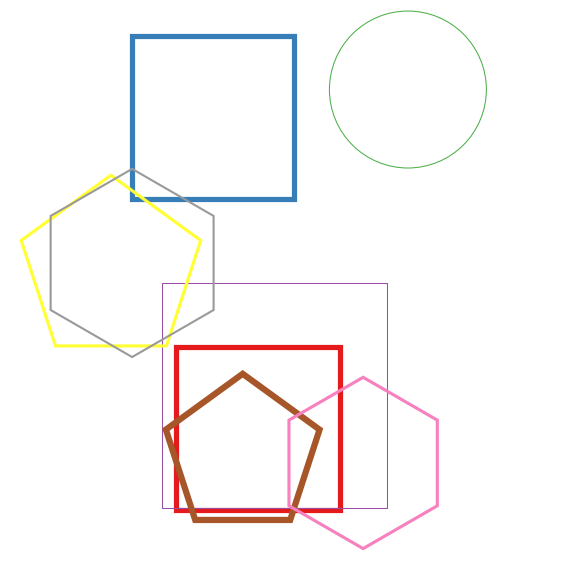[{"shape": "square", "thickness": 2.5, "radius": 0.71, "center": [0.447, 0.257]}, {"shape": "square", "thickness": 2.5, "radius": 0.7, "center": [0.369, 0.796]}, {"shape": "circle", "thickness": 0.5, "radius": 0.68, "center": [0.706, 0.844]}, {"shape": "square", "thickness": 0.5, "radius": 0.97, "center": [0.476, 0.315]}, {"shape": "pentagon", "thickness": 1.5, "radius": 0.82, "center": [0.192, 0.532]}, {"shape": "pentagon", "thickness": 3, "radius": 0.7, "center": [0.42, 0.212]}, {"shape": "hexagon", "thickness": 1.5, "radius": 0.74, "center": [0.629, 0.197]}, {"shape": "hexagon", "thickness": 1, "radius": 0.81, "center": [0.229, 0.544]}]